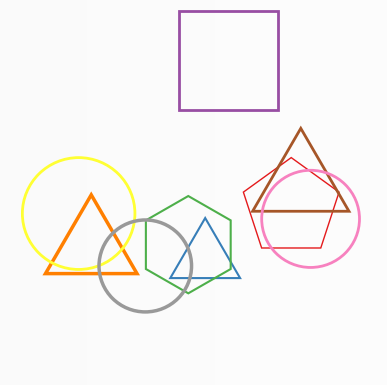[{"shape": "pentagon", "thickness": 1, "radius": 0.65, "center": [0.752, 0.461]}, {"shape": "triangle", "thickness": 1.5, "radius": 0.52, "center": [0.53, 0.33]}, {"shape": "hexagon", "thickness": 1.5, "radius": 0.63, "center": [0.486, 0.364]}, {"shape": "square", "thickness": 2, "radius": 0.64, "center": [0.589, 0.843]}, {"shape": "triangle", "thickness": 2.5, "radius": 0.68, "center": [0.235, 0.358]}, {"shape": "circle", "thickness": 2, "radius": 0.73, "center": [0.203, 0.445]}, {"shape": "triangle", "thickness": 2, "radius": 0.72, "center": [0.776, 0.523]}, {"shape": "circle", "thickness": 2, "radius": 0.63, "center": [0.802, 0.432]}, {"shape": "circle", "thickness": 2.5, "radius": 0.6, "center": [0.375, 0.309]}]